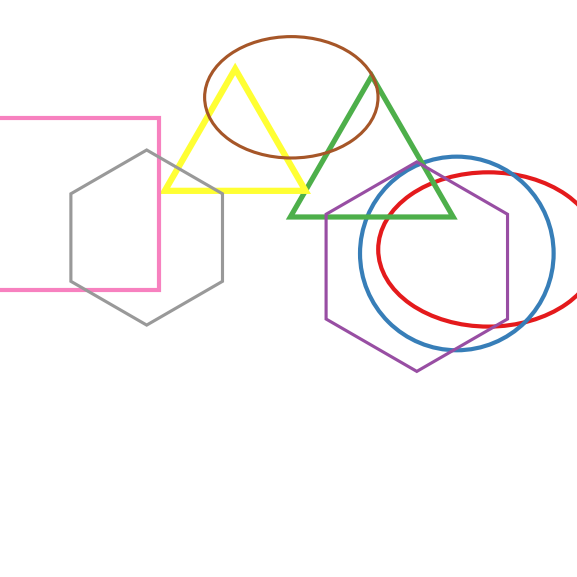[{"shape": "oval", "thickness": 2, "radius": 0.95, "center": [0.846, 0.567]}, {"shape": "circle", "thickness": 2, "radius": 0.84, "center": [0.791, 0.56]}, {"shape": "triangle", "thickness": 2.5, "radius": 0.81, "center": [0.644, 0.705]}, {"shape": "hexagon", "thickness": 1.5, "radius": 0.91, "center": [0.722, 0.537]}, {"shape": "triangle", "thickness": 3, "radius": 0.7, "center": [0.407, 0.739]}, {"shape": "oval", "thickness": 1.5, "radius": 0.75, "center": [0.504, 0.831]}, {"shape": "square", "thickness": 2, "radius": 0.74, "center": [0.127, 0.646]}, {"shape": "hexagon", "thickness": 1.5, "radius": 0.76, "center": [0.254, 0.588]}]